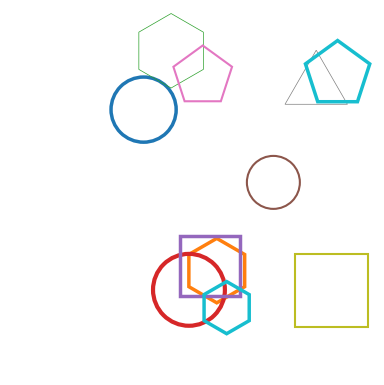[{"shape": "circle", "thickness": 2.5, "radius": 0.42, "center": [0.373, 0.715]}, {"shape": "hexagon", "thickness": 2.5, "radius": 0.42, "center": [0.563, 0.297]}, {"shape": "hexagon", "thickness": 0.5, "radius": 0.48, "center": [0.444, 0.868]}, {"shape": "circle", "thickness": 3, "radius": 0.47, "center": [0.491, 0.247]}, {"shape": "square", "thickness": 2.5, "radius": 0.39, "center": [0.545, 0.308]}, {"shape": "circle", "thickness": 1.5, "radius": 0.34, "center": [0.71, 0.526]}, {"shape": "pentagon", "thickness": 1.5, "radius": 0.4, "center": [0.527, 0.802]}, {"shape": "triangle", "thickness": 0.5, "radius": 0.47, "center": [0.821, 0.776]}, {"shape": "square", "thickness": 1.5, "radius": 0.47, "center": [0.862, 0.246]}, {"shape": "pentagon", "thickness": 2.5, "radius": 0.44, "center": [0.877, 0.807]}, {"shape": "hexagon", "thickness": 2.5, "radius": 0.34, "center": [0.589, 0.201]}]